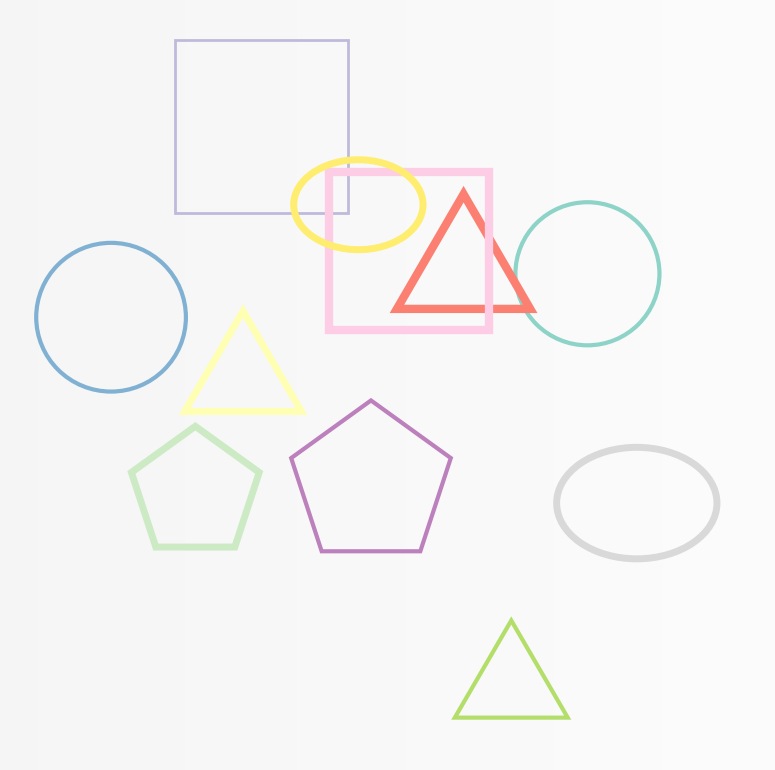[{"shape": "circle", "thickness": 1.5, "radius": 0.46, "center": [0.758, 0.644]}, {"shape": "triangle", "thickness": 2.5, "radius": 0.43, "center": [0.314, 0.509]}, {"shape": "square", "thickness": 1, "radius": 0.56, "center": [0.337, 0.836]}, {"shape": "triangle", "thickness": 3, "radius": 0.5, "center": [0.598, 0.649]}, {"shape": "circle", "thickness": 1.5, "radius": 0.48, "center": [0.143, 0.588]}, {"shape": "triangle", "thickness": 1.5, "radius": 0.42, "center": [0.66, 0.11]}, {"shape": "square", "thickness": 3, "radius": 0.51, "center": [0.528, 0.674]}, {"shape": "oval", "thickness": 2.5, "radius": 0.52, "center": [0.822, 0.347]}, {"shape": "pentagon", "thickness": 1.5, "radius": 0.54, "center": [0.479, 0.372]}, {"shape": "pentagon", "thickness": 2.5, "radius": 0.43, "center": [0.252, 0.36]}, {"shape": "oval", "thickness": 2.5, "radius": 0.42, "center": [0.462, 0.734]}]